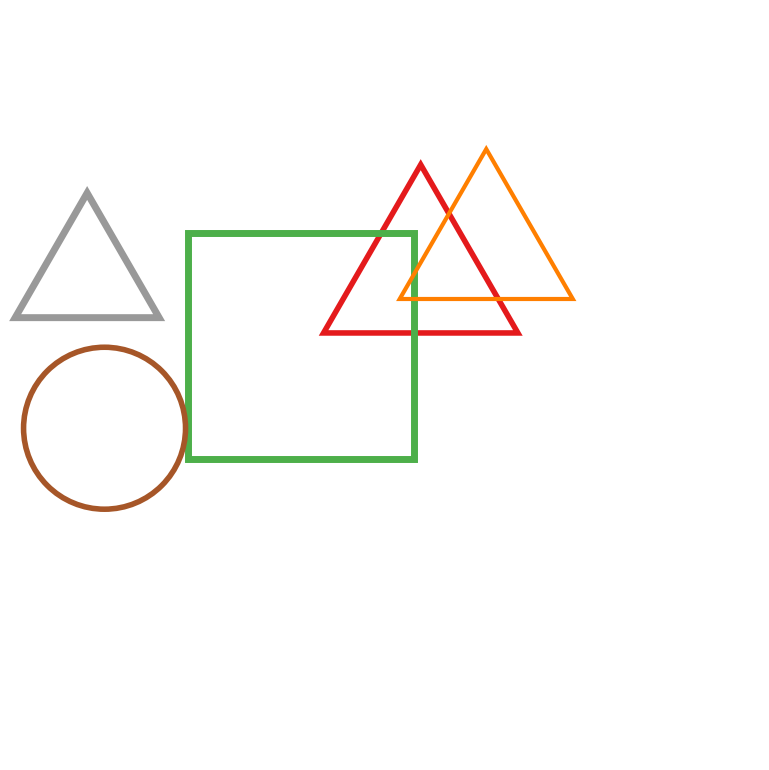[{"shape": "triangle", "thickness": 2, "radius": 0.73, "center": [0.546, 0.64]}, {"shape": "square", "thickness": 2.5, "radius": 0.73, "center": [0.391, 0.551]}, {"shape": "triangle", "thickness": 1.5, "radius": 0.65, "center": [0.631, 0.677]}, {"shape": "circle", "thickness": 2, "radius": 0.53, "center": [0.136, 0.444]}, {"shape": "triangle", "thickness": 2.5, "radius": 0.54, "center": [0.113, 0.641]}]